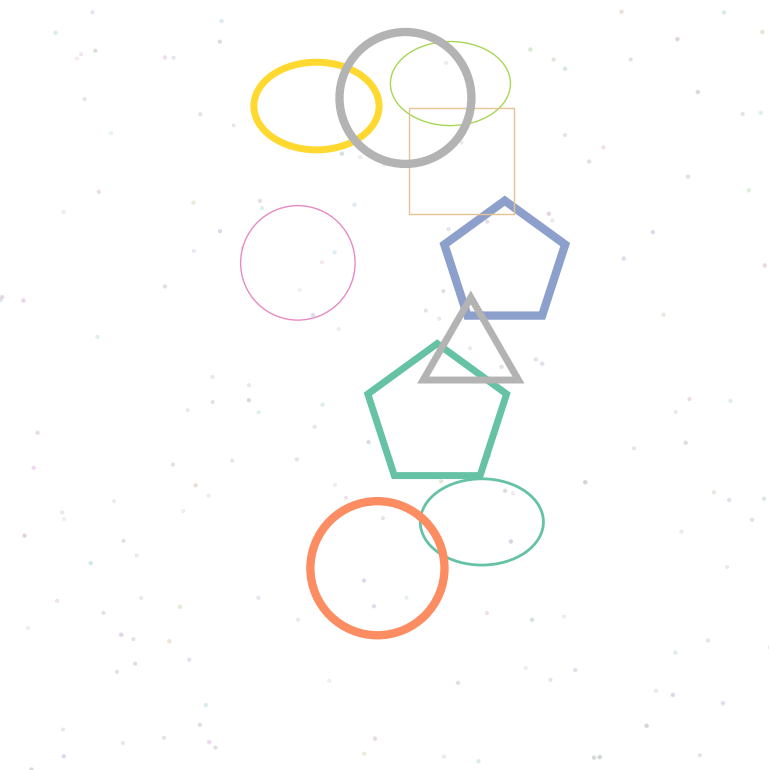[{"shape": "oval", "thickness": 1, "radius": 0.4, "center": [0.626, 0.322]}, {"shape": "pentagon", "thickness": 2.5, "radius": 0.47, "center": [0.568, 0.459]}, {"shape": "circle", "thickness": 3, "radius": 0.44, "center": [0.49, 0.262]}, {"shape": "pentagon", "thickness": 3, "radius": 0.41, "center": [0.656, 0.657]}, {"shape": "circle", "thickness": 0.5, "radius": 0.37, "center": [0.387, 0.659]}, {"shape": "oval", "thickness": 0.5, "radius": 0.39, "center": [0.585, 0.891]}, {"shape": "oval", "thickness": 2.5, "radius": 0.41, "center": [0.411, 0.862]}, {"shape": "square", "thickness": 0.5, "radius": 0.34, "center": [0.6, 0.791]}, {"shape": "circle", "thickness": 3, "radius": 0.43, "center": [0.527, 0.873]}, {"shape": "triangle", "thickness": 2.5, "radius": 0.36, "center": [0.611, 0.542]}]